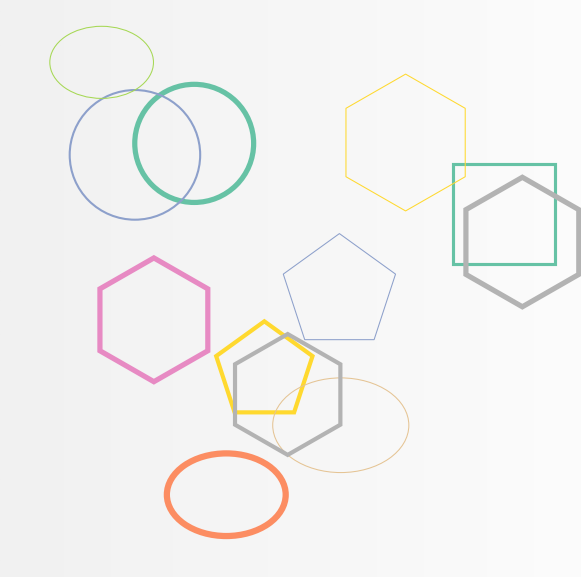[{"shape": "circle", "thickness": 2.5, "radius": 0.51, "center": [0.334, 0.751]}, {"shape": "square", "thickness": 1.5, "radius": 0.44, "center": [0.867, 0.628]}, {"shape": "oval", "thickness": 3, "radius": 0.51, "center": [0.389, 0.142]}, {"shape": "pentagon", "thickness": 0.5, "radius": 0.51, "center": [0.584, 0.493]}, {"shape": "circle", "thickness": 1, "radius": 0.56, "center": [0.232, 0.731]}, {"shape": "hexagon", "thickness": 2.5, "radius": 0.54, "center": [0.265, 0.445]}, {"shape": "oval", "thickness": 0.5, "radius": 0.45, "center": [0.175, 0.891]}, {"shape": "pentagon", "thickness": 2, "radius": 0.44, "center": [0.455, 0.356]}, {"shape": "hexagon", "thickness": 0.5, "radius": 0.59, "center": [0.698, 0.752]}, {"shape": "oval", "thickness": 0.5, "radius": 0.59, "center": [0.586, 0.263]}, {"shape": "hexagon", "thickness": 2, "radius": 0.52, "center": [0.495, 0.316]}, {"shape": "hexagon", "thickness": 2.5, "radius": 0.56, "center": [0.899, 0.58]}]